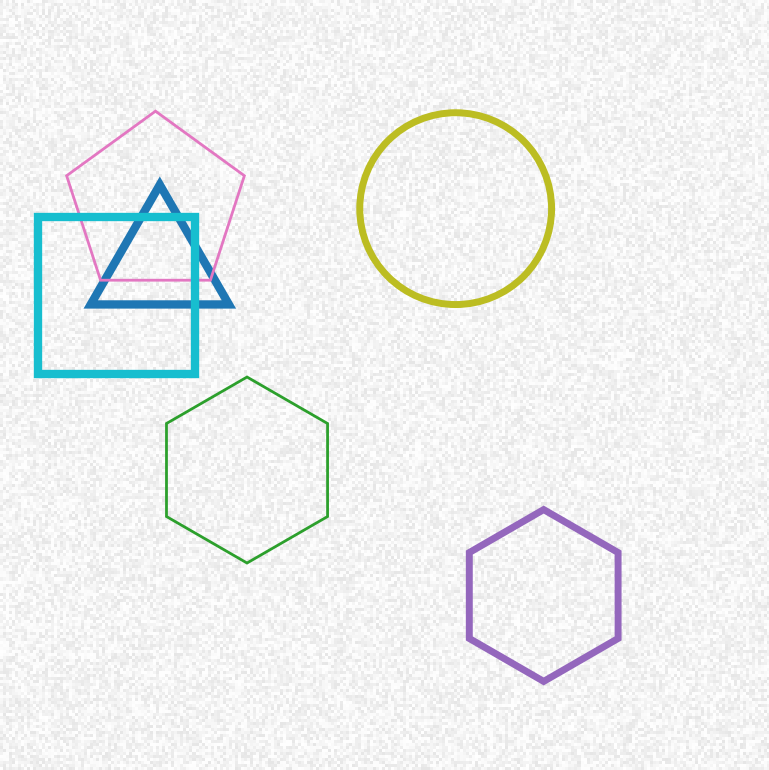[{"shape": "triangle", "thickness": 3, "radius": 0.52, "center": [0.208, 0.656]}, {"shape": "hexagon", "thickness": 1, "radius": 0.6, "center": [0.321, 0.39]}, {"shape": "hexagon", "thickness": 2.5, "radius": 0.56, "center": [0.706, 0.227]}, {"shape": "pentagon", "thickness": 1, "radius": 0.61, "center": [0.202, 0.734]}, {"shape": "circle", "thickness": 2.5, "radius": 0.62, "center": [0.592, 0.729]}, {"shape": "square", "thickness": 3, "radius": 0.51, "center": [0.151, 0.616]}]